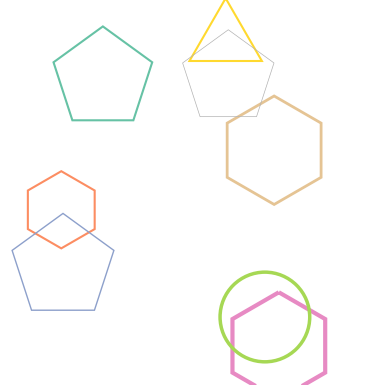[{"shape": "pentagon", "thickness": 1.5, "radius": 0.67, "center": [0.267, 0.797]}, {"shape": "hexagon", "thickness": 1.5, "radius": 0.5, "center": [0.159, 0.455]}, {"shape": "pentagon", "thickness": 1, "radius": 0.69, "center": [0.164, 0.307]}, {"shape": "hexagon", "thickness": 3, "radius": 0.7, "center": [0.724, 0.102]}, {"shape": "circle", "thickness": 2.5, "radius": 0.58, "center": [0.688, 0.177]}, {"shape": "triangle", "thickness": 1.5, "radius": 0.54, "center": [0.586, 0.896]}, {"shape": "hexagon", "thickness": 2, "radius": 0.7, "center": [0.712, 0.61]}, {"shape": "pentagon", "thickness": 0.5, "radius": 0.62, "center": [0.593, 0.798]}]